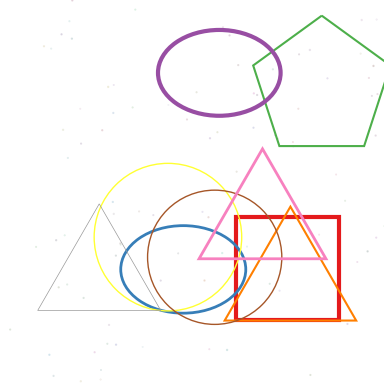[{"shape": "square", "thickness": 3, "radius": 0.67, "center": [0.748, 0.301]}, {"shape": "oval", "thickness": 2, "radius": 0.81, "center": [0.476, 0.3]}, {"shape": "pentagon", "thickness": 1.5, "radius": 0.94, "center": [0.836, 0.772]}, {"shape": "oval", "thickness": 3, "radius": 0.8, "center": [0.57, 0.811]}, {"shape": "triangle", "thickness": 1.5, "radius": 0.99, "center": [0.754, 0.266]}, {"shape": "circle", "thickness": 1, "radius": 0.96, "center": [0.436, 0.384]}, {"shape": "circle", "thickness": 1, "radius": 0.87, "center": [0.558, 0.332]}, {"shape": "triangle", "thickness": 2, "radius": 0.95, "center": [0.682, 0.423]}, {"shape": "triangle", "thickness": 0.5, "radius": 0.92, "center": [0.258, 0.286]}]